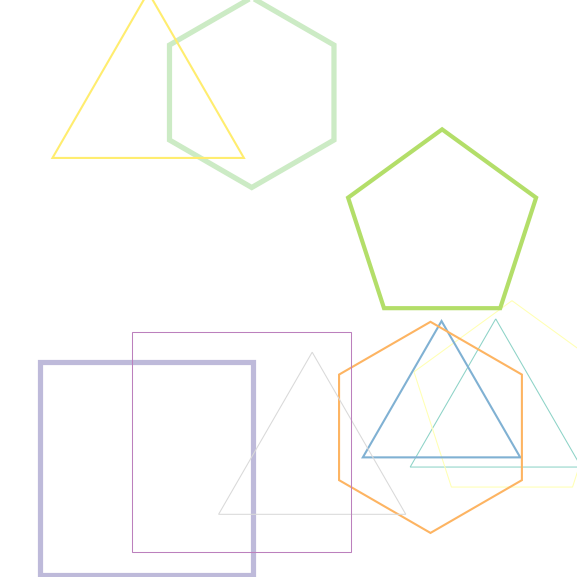[{"shape": "triangle", "thickness": 0.5, "radius": 0.86, "center": [0.858, 0.276]}, {"shape": "pentagon", "thickness": 0.5, "radius": 0.89, "center": [0.887, 0.3]}, {"shape": "square", "thickness": 2.5, "radius": 0.92, "center": [0.253, 0.187]}, {"shape": "triangle", "thickness": 1, "radius": 0.79, "center": [0.765, 0.286]}, {"shape": "hexagon", "thickness": 1, "radius": 0.91, "center": [0.745, 0.259]}, {"shape": "pentagon", "thickness": 2, "radius": 0.86, "center": [0.766, 0.604]}, {"shape": "triangle", "thickness": 0.5, "radius": 0.94, "center": [0.541, 0.202]}, {"shape": "square", "thickness": 0.5, "radius": 0.95, "center": [0.418, 0.233]}, {"shape": "hexagon", "thickness": 2.5, "radius": 0.82, "center": [0.436, 0.839]}, {"shape": "triangle", "thickness": 1, "radius": 0.96, "center": [0.257, 0.821]}]